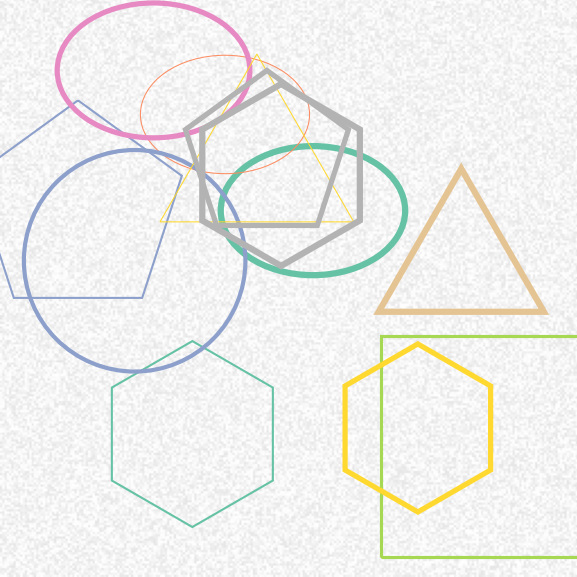[{"shape": "hexagon", "thickness": 1, "radius": 0.8, "center": [0.333, 0.248]}, {"shape": "oval", "thickness": 3, "radius": 0.8, "center": [0.542, 0.634]}, {"shape": "oval", "thickness": 0.5, "radius": 0.73, "center": [0.39, 0.801]}, {"shape": "pentagon", "thickness": 1, "radius": 0.95, "center": [0.135, 0.636]}, {"shape": "circle", "thickness": 2, "radius": 0.96, "center": [0.233, 0.548]}, {"shape": "oval", "thickness": 2.5, "radius": 0.83, "center": [0.266, 0.877]}, {"shape": "square", "thickness": 1.5, "radius": 0.96, "center": [0.852, 0.226]}, {"shape": "triangle", "thickness": 0.5, "radius": 0.97, "center": [0.445, 0.712]}, {"shape": "hexagon", "thickness": 2.5, "radius": 0.73, "center": [0.724, 0.258]}, {"shape": "triangle", "thickness": 3, "radius": 0.83, "center": [0.799, 0.542]}, {"shape": "pentagon", "thickness": 2.5, "radius": 0.74, "center": [0.462, 0.729]}, {"shape": "hexagon", "thickness": 3, "radius": 0.79, "center": [0.487, 0.696]}]